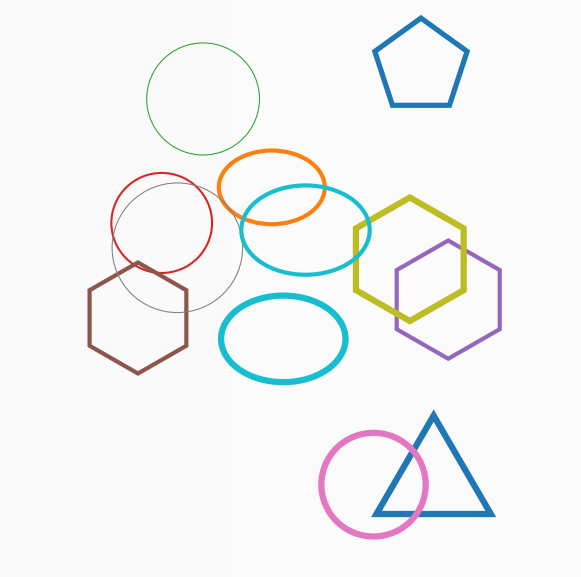[{"shape": "triangle", "thickness": 3, "radius": 0.57, "center": [0.746, 0.166]}, {"shape": "pentagon", "thickness": 2.5, "radius": 0.42, "center": [0.724, 0.884]}, {"shape": "oval", "thickness": 2, "radius": 0.46, "center": [0.468, 0.675]}, {"shape": "circle", "thickness": 0.5, "radius": 0.49, "center": [0.349, 0.828]}, {"shape": "circle", "thickness": 1, "radius": 0.43, "center": [0.278, 0.613]}, {"shape": "hexagon", "thickness": 2, "radius": 0.51, "center": [0.771, 0.48]}, {"shape": "hexagon", "thickness": 2, "radius": 0.48, "center": [0.237, 0.449]}, {"shape": "circle", "thickness": 3, "radius": 0.45, "center": [0.643, 0.16]}, {"shape": "circle", "thickness": 0.5, "radius": 0.56, "center": [0.305, 0.57]}, {"shape": "hexagon", "thickness": 3, "radius": 0.53, "center": [0.705, 0.55]}, {"shape": "oval", "thickness": 3, "radius": 0.54, "center": [0.487, 0.412]}, {"shape": "oval", "thickness": 2, "radius": 0.55, "center": [0.526, 0.601]}]